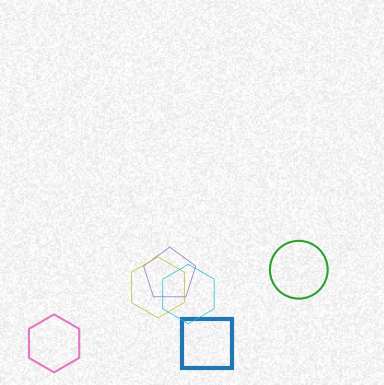[{"shape": "square", "thickness": 3, "radius": 0.32, "center": [0.537, 0.108]}, {"shape": "circle", "thickness": 1.5, "radius": 0.38, "center": [0.776, 0.299]}, {"shape": "pentagon", "thickness": 0.5, "radius": 0.36, "center": [0.441, 0.287]}, {"shape": "hexagon", "thickness": 1.5, "radius": 0.38, "center": [0.14, 0.108]}, {"shape": "hexagon", "thickness": 0.5, "radius": 0.4, "center": [0.41, 0.254]}, {"shape": "hexagon", "thickness": 0.5, "radius": 0.39, "center": [0.489, 0.236]}]